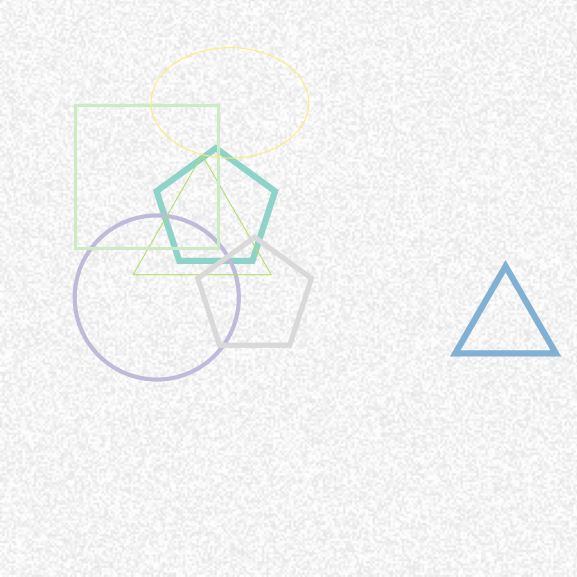[{"shape": "pentagon", "thickness": 3, "radius": 0.54, "center": [0.374, 0.635]}, {"shape": "circle", "thickness": 2, "radius": 0.71, "center": [0.271, 0.484]}, {"shape": "triangle", "thickness": 3, "radius": 0.5, "center": [0.875, 0.438]}, {"shape": "triangle", "thickness": 0.5, "radius": 0.69, "center": [0.35, 0.593]}, {"shape": "pentagon", "thickness": 2.5, "radius": 0.52, "center": [0.441, 0.485]}, {"shape": "square", "thickness": 1.5, "radius": 0.62, "center": [0.254, 0.693]}, {"shape": "oval", "thickness": 0.5, "radius": 0.68, "center": [0.398, 0.821]}]